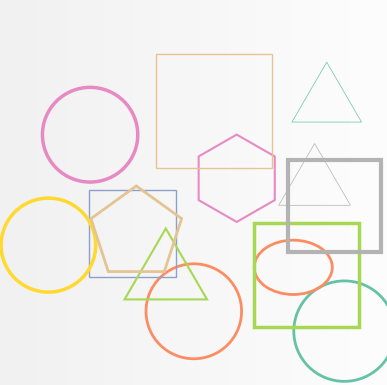[{"shape": "circle", "thickness": 2, "radius": 0.65, "center": [0.889, 0.14]}, {"shape": "triangle", "thickness": 0.5, "radius": 0.52, "center": [0.843, 0.735]}, {"shape": "oval", "thickness": 2, "radius": 0.5, "center": [0.757, 0.306]}, {"shape": "circle", "thickness": 2, "radius": 0.62, "center": [0.5, 0.191]}, {"shape": "square", "thickness": 1, "radius": 0.56, "center": [0.343, 0.394]}, {"shape": "hexagon", "thickness": 1.5, "radius": 0.57, "center": [0.611, 0.537]}, {"shape": "circle", "thickness": 2.5, "radius": 0.62, "center": [0.233, 0.65]}, {"shape": "triangle", "thickness": 1.5, "radius": 0.61, "center": [0.428, 0.284]}, {"shape": "square", "thickness": 2.5, "radius": 0.68, "center": [0.791, 0.286]}, {"shape": "circle", "thickness": 2.5, "radius": 0.61, "center": [0.125, 0.363]}, {"shape": "pentagon", "thickness": 2, "radius": 0.61, "center": [0.352, 0.394]}, {"shape": "square", "thickness": 1, "radius": 0.75, "center": [0.552, 0.712]}, {"shape": "triangle", "thickness": 0.5, "radius": 0.53, "center": [0.812, 0.52]}, {"shape": "square", "thickness": 3, "radius": 0.6, "center": [0.864, 0.465]}]